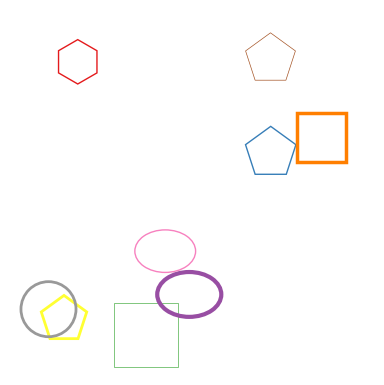[{"shape": "hexagon", "thickness": 1, "radius": 0.29, "center": [0.202, 0.839]}, {"shape": "pentagon", "thickness": 1, "radius": 0.34, "center": [0.703, 0.603]}, {"shape": "square", "thickness": 0.5, "radius": 0.41, "center": [0.38, 0.129]}, {"shape": "oval", "thickness": 3, "radius": 0.42, "center": [0.492, 0.235]}, {"shape": "square", "thickness": 2.5, "radius": 0.32, "center": [0.836, 0.643]}, {"shape": "pentagon", "thickness": 2, "radius": 0.31, "center": [0.166, 0.171]}, {"shape": "pentagon", "thickness": 0.5, "radius": 0.34, "center": [0.703, 0.847]}, {"shape": "oval", "thickness": 1, "radius": 0.39, "center": [0.429, 0.348]}, {"shape": "circle", "thickness": 2, "radius": 0.36, "center": [0.126, 0.197]}]